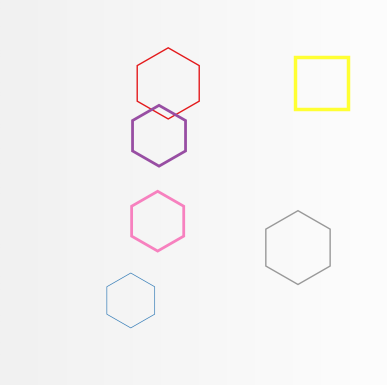[{"shape": "hexagon", "thickness": 1, "radius": 0.46, "center": [0.434, 0.783]}, {"shape": "hexagon", "thickness": 0.5, "radius": 0.36, "center": [0.337, 0.22]}, {"shape": "hexagon", "thickness": 2, "radius": 0.39, "center": [0.41, 0.647]}, {"shape": "square", "thickness": 2.5, "radius": 0.34, "center": [0.83, 0.785]}, {"shape": "hexagon", "thickness": 2, "radius": 0.39, "center": [0.407, 0.425]}, {"shape": "hexagon", "thickness": 1, "radius": 0.48, "center": [0.769, 0.357]}]